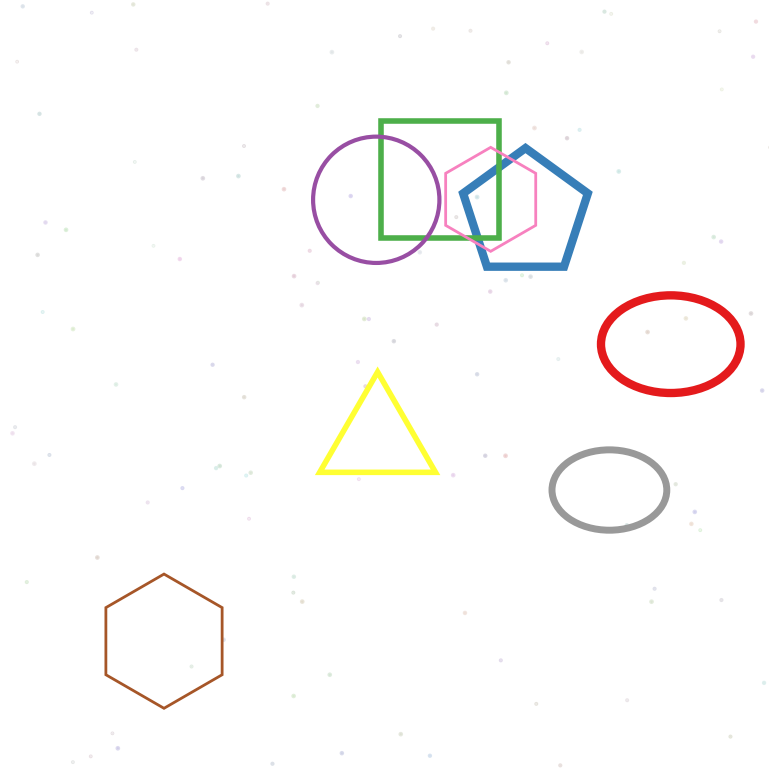[{"shape": "oval", "thickness": 3, "radius": 0.45, "center": [0.871, 0.553]}, {"shape": "pentagon", "thickness": 3, "radius": 0.43, "center": [0.682, 0.723]}, {"shape": "square", "thickness": 2, "radius": 0.38, "center": [0.571, 0.767]}, {"shape": "circle", "thickness": 1.5, "radius": 0.41, "center": [0.489, 0.741]}, {"shape": "triangle", "thickness": 2, "radius": 0.43, "center": [0.49, 0.43]}, {"shape": "hexagon", "thickness": 1, "radius": 0.44, "center": [0.213, 0.167]}, {"shape": "hexagon", "thickness": 1, "radius": 0.34, "center": [0.637, 0.741]}, {"shape": "oval", "thickness": 2.5, "radius": 0.37, "center": [0.791, 0.364]}]